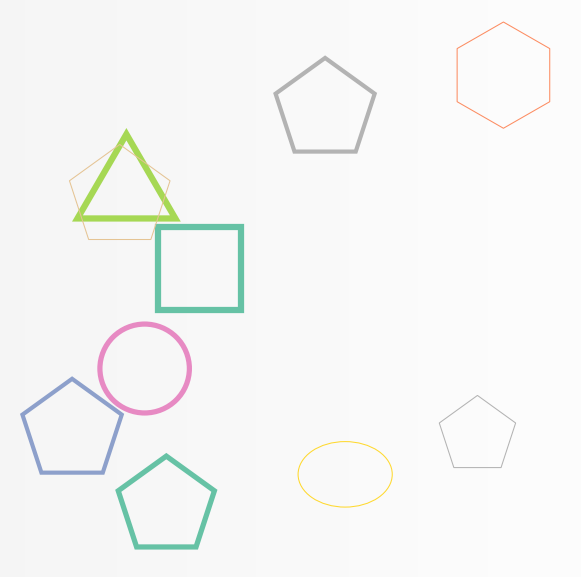[{"shape": "pentagon", "thickness": 2.5, "radius": 0.43, "center": [0.286, 0.122]}, {"shape": "square", "thickness": 3, "radius": 0.36, "center": [0.343, 0.534]}, {"shape": "hexagon", "thickness": 0.5, "radius": 0.46, "center": [0.866, 0.869]}, {"shape": "pentagon", "thickness": 2, "radius": 0.45, "center": [0.124, 0.253]}, {"shape": "circle", "thickness": 2.5, "radius": 0.38, "center": [0.249, 0.361]}, {"shape": "triangle", "thickness": 3, "radius": 0.49, "center": [0.217, 0.669]}, {"shape": "oval", "thickness": 0.5, "radius": 0.41, "center": [0.594, 0.178]}, {"shape": "pentagon", "thickness": 0.5, "radius": 0.45, "center": [0.206, 0.658]}, {"shape": "pentagon", "thickness": 2, "radius": 0.45, "center": [0.559, 0.809]}, {"shape": "pentagon", "thickness": 0.5, "radius": 0.35, "center": [0.821, 0.245]}]